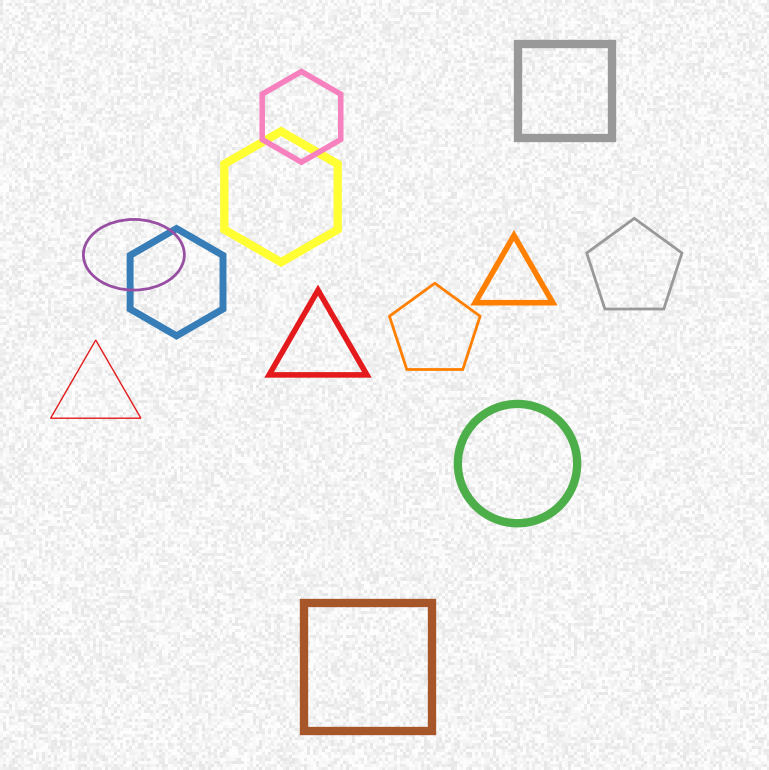[{"shape": "triangle", "thickness": 0.5, "radius": 0.34, "center": [0.124, 0.491]}, {"shape": "triangle", "thickness": 2, "radius": 0.37, "center": [0.413, 0.55]}, {"shape": "hexagon", "thickness": 2.5, "radius": 0.35, "center": [0.229, 0.634]}, {"shape": "circle", "thickness": 3, "radius": 0.39, "center": [0.672, 0.398]}, {"shape": "oval", "thickness": 1, "radius": 0.33, "center": [0.174, 0.669]}, {"shape": "triangle", "thickness": 2, "radius": 0.29, "center": [0.667, 0.636]}, {"shape": "pentagon", "thickness": 1, "radius": 0.31, "center": [0.565, 0.57]}, {"shape": "hexagon", "thickness": 3, "radius": 0.43, "center": [0.365, 0.744]}, {"shape": "square", "thickness": 3, "radius": 0.41, "center": [0.478, 0.133]}, {"shape": "hexagon", "thickness": 2, "radius": 0.29, "center": [0.392, 0.848]}, {"shape": "pentagon", "thickness": 1, "radius": 0.33, "center": [0.824, 0.651]}, {"shape": "square", "thickness": 3, "radius": 0.31, "center": [0.734, 0.882]}]